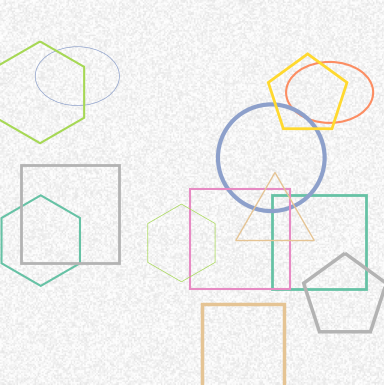[{"shape": "hexagon", "thickness": 1.5, "radius": 0.59, "center": [0.106, 0.375]}, {"shape": "square", "thickness": 2, "radius": 0.61, "center": [0.829, 0.372]}, {"shape": "oval", "thickness": 1.5, "radius": 0.57, "center": [0.856, 0.76]}, {"shape": "oval", "thickness": 0.5, "radius": 0.55, "center": [0.201, 0.802]}, {"shape": "circle", "thickness": 3, "radius": 0.69, "center": [0.705, 0.59]}, {"shape": "square", "thickness": 1.5, "radius": 0.65, "center": [0.623, 0.38]}, {"shape": "hexagon", "thickness": 1.5, "radius": 0.66, "center": [0.104, 0.76]}, {"shape": "hexagon", "thickness": 0.5, "radius": 0.5, "center": [0.471, 0.369]}, {"shape": "pentagon", "thickness": 2, "radius": 0.54, "center": [0.799, 0.753]}, {"shape": "square", "thickness": 2.5, "radius": 0.53, "center": [0.631, 0.104]}, {"shape": "triangle", "thickness": 1, "radius": 0.59, "center": [0.714, 0.434]}, {"shape": "pentagon", "thickness": 2.5, "radius": 0.56, "center": [0.896, 0.229]}, {"shape": "square", "thickness": 2, "radius": 0.64, "center": [0.181, 0.444]}]